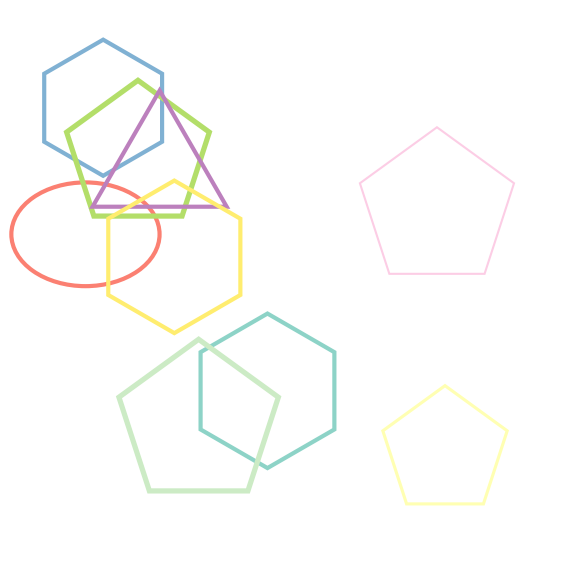[{"shape": "hexagon", "thickness": 2, "radius": 0.67, "center": [0.463, 0.322]}, {"shape": "pentagon", "thickness": 1.5, "radius": 0.57, "center": [0.771, 0.218]}, {"shape": "oval", "thickness": 2, "radius": 0.64, "center": [0.148, 0.593]}, {"shape": "hexagon", "thickness": 2, "radius": 0.59, "center": [0.179, 0.813]}, {"shape": "pentagon", "thickness": 2.5, "radius": 0.65, "center": [0.239, 0.73]}, {"shape": "pentagon", "thickness": 1, "radius": 0.7, "center": [0.757, 0.638]}, {"shape": "triangle", "thickness": 2, "radius": 0.67, "center": [0.276, 0.708]}, {"shape": "pentagon", "thickness": 2.5, "radius": 0.73, "center": [0.344, 0.266]}, {"shape": "hexagon", "thickness": 2, "radius": 0.66, "center": [0.302, 0.554]}]